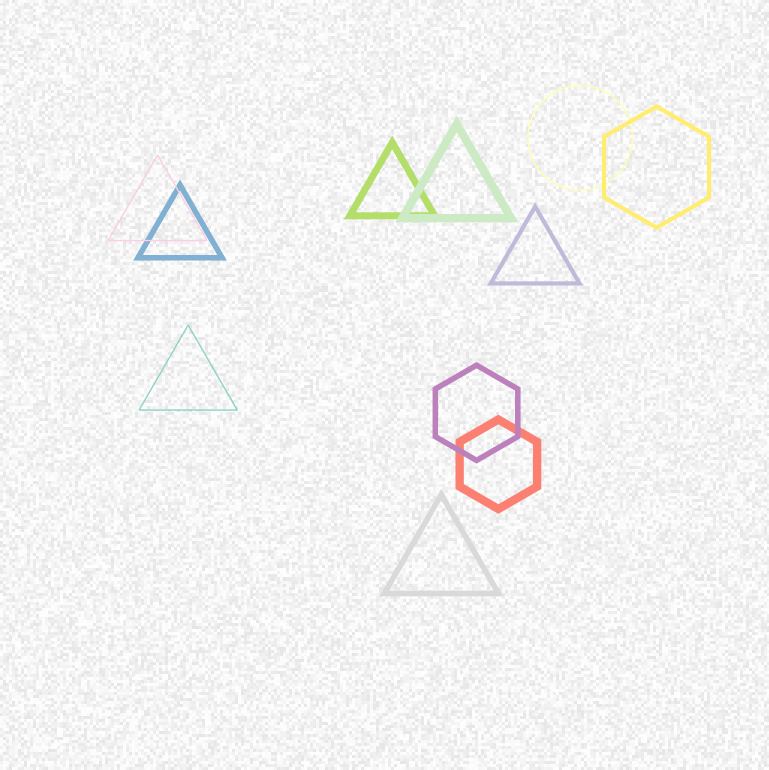[{"shape": "triangle", "thickness": 0.5, "radius": 0.37, "center": [0.244, 0.504]}, {"shape": "circle", "thickness": 0.5, "radius": 0.34, "center": [0.754, 0.821]}, {"shape": "triangle", "thickness": 1.5, "radius": 0.33, "center": [0.695, 0.665]}, {"shape": "hexagon", "thickness": 3, "radius": 0.29, "center": [0.647, 0.397]}, {"shape": "triangle", "thickness": 2, "radius": 0.32, "center": [0.234, 0.697]}, {"shape": "triangle", "thickness": 2.5, "radius": 0.32, "center": [0.509, 0.752]}, {"shape": "triangle", "thickness": 0.5, "radius": 0.37, "center": [0.205, 0.725]}, {"shape": "triangle", "thickness": 2, "radius": 0.43, "center": [0.573, 0.272]}, {"shape": "hexagon", "thickness": 2, "radius": 0.31, "center": [0.619, 0.464]}, {"shape": "triangle", "thickness": 3, "radius": 0.41, "center": [0.593, 0.757]}, {"shape": "hexagon", "thickness": 1.5, "radius": 0.39, "center": [0.853, 0.783]}]